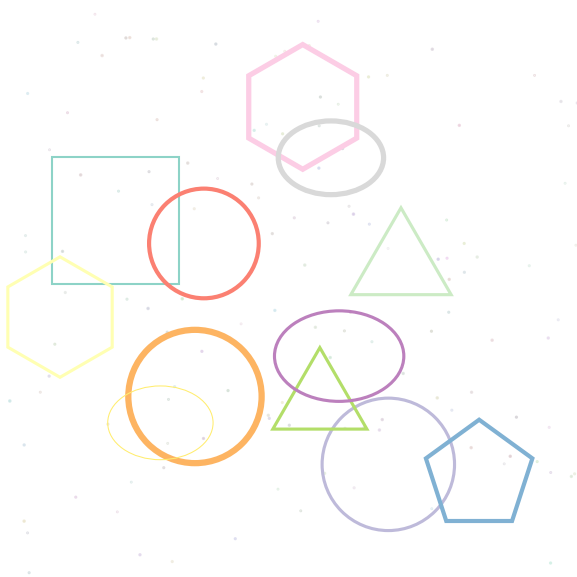[{"shape": "square", "thickness": 1, "radius": 0.55, "center": [0.2, 0.617]}, {"shape": "hexagon", "thickness": 1.5, "radius": 0.52, "center": [0.104, 0.45]}, {"shape": "circle", "thickness": 1.5, "radius": 0.57, "center": [0.672, 0.195]}, {"shape": "circle", "thickness": 2, "radius": 0.47, "center": [0.353, 0.578]}, {"shape": "pentagon", "thickness": 2, "radius": 0.48, "center": [0.83, 0.175]}, {"shape": "circle", "thickness": 3, "radius": 0.58, "center": [0.338, 0.313]}, {"shape": "triangle", "thickness": 1.5, "radius": 0.47, "center": [0.554, 0.303]}, {"shape": "hexagon", "thickness": 2.5, "radius": 0.54, "center": [0.524, 0.814]}, {"shape": "oval", "thickness": 2.5, "radius": 0.46, "center": [0.573, 0.726]}, {"shape": "oval", "thickness": 1.5, "radius": 0.56, "center": [0.587, 0.383]}, {"shape": "triangle", "thickness": 1.5, "radius": 0.5, "center": [0.694, 0.539]}, {"shape": "oval", "thickness": 0.5, "radius": 0.46, "center": [0.278, 0.267]}]